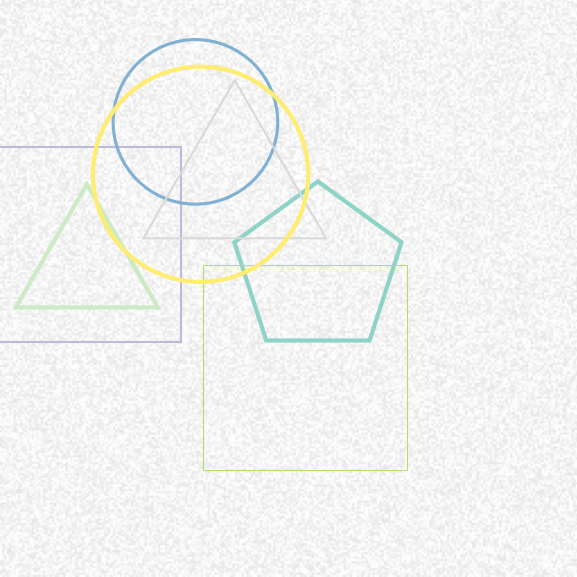[{"shape": "pentagon", "thickness": 2, "radius": 0.76, "center": [0.551, 0.533]}, {"shape": "square", "thickness": 1, "radius": 0.84, "center": [0.146, 0.576]}, {"shape": "circle", "thickness": 1.5, "radius": 0.71, "center": [0.338, 0.788]}, {"shape": "square", "thickness": 0.5, "radius": 0.89, "center": [0.528, 0.362]}, {"shape": "triangle", "thickness": 1, "radius": 0.91, "center": [0.406, 0.678]}, {"shape": "triangle", "thickness": 2, "radius": 0.71, "center": [0.15, 0.538]}, {"shape": "circle", "thickness": 2, "radius": 0.93, "center": [0.347, 0.697]}]